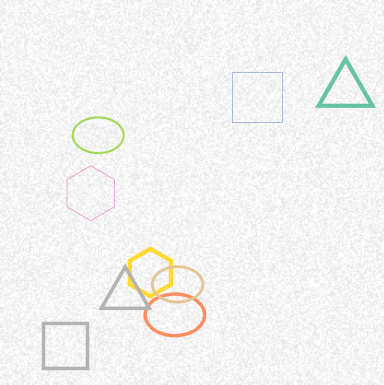[{"shape": "triangle", "thickness": 3, "radius": 0.4, "center": [0.897, 0.766]}, {"shape": "oval", "thickness": 2.5, "radius": 0.39, "center": [0.454, 0.182]}, {"shape": "square", "thickness": 0.5, "radius": 0.32, "center": [0.667, 0.749]}, {"shape": "hexagon", "thickness": 0.5, "radius": 0.36, "center": [0.236, 0.498]}, {"shape": "oval", "thickness": 1.5, "radius": 0.33, "center": [0.255, 0.649]}, {"shape": "hexagon", "thickness": 3, "radius": 0.31, "center": [0.391, 0.292]}, {"shape": "oval", "thickness": 2, "radius": 0.33, "center": [0.461, 0.261]}, {"shape": "square", "thickness": 2.5, "radius": 0.29, "center": [0.169, 0.102]}, {"shape": "triangle", "thickness": 2.5, "radius": 0.36, "center": [0.325, 0.235]}]